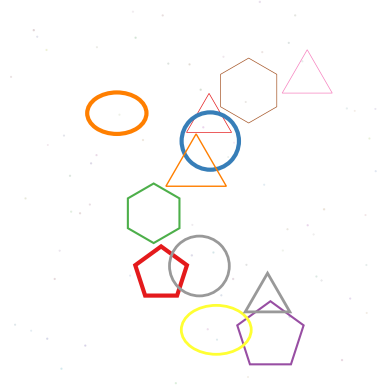[{"shape": "pentagon", "thickness": 3, "radius": 0.35, "center": [0.418, 0.289]}, {"shape": "triangle", "thickness": 0.5, "radius": 0.34, "center": [0.543, 0.69]}, {"shape": "circle", "thickness": 3, "radius": 0.37, "center": [0.546, 0.634]}, {"shape": "hexagon", "thickness": 1.5, "radius": 0.39, "center": [0.399, 0.446]}, {"shape": "pentagon", "thickness": 1.5, "radius": 0.45, "center": [0.702, 0.127]}, {"shape": "oval", "thickness": 3, "radius": 0.38, "center": [0.303, 0.706]}, {"shape": "triangle", "thickness": 1, "radius": 0.45, "center": [0.509, 0.562]}, {"shape": "oval", "thickness": 2, "radius": 0.45, "center": [0.562, 0.143]}, {"shape": "hexagon", "thickness": 0.5, "radius": 0.42, "center": [0.646, 0.765]}, {"shape": "triangle", "thickness": 0.5, "radius": 0.38, "center": [0.798, 0.796]}, {"shape": "triangle", "thickness": 2, "radius": 0.33, "center": [0.695, 0.223]}, {"shape": "circle", "thickness": 2, "radius": 0.39, "center": [0.518, 0.309]}]